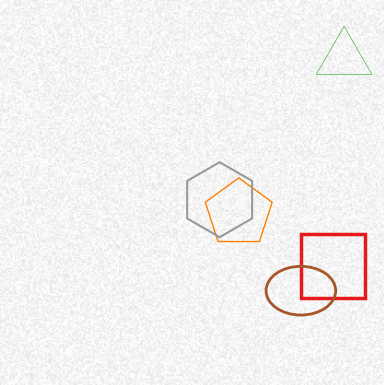[{"shape": "square", "thickness": 2.5, "radius": 0.41, "center": [0.865, 0.309]}, {"shape": "triangle", "thickness": 0.5, "radius": 0.42, "center": [0.894, 0.849]}, {"shape": "pentagon", "thickness": 1, "radius": 0.46, "center": [0.62, 0.446]}, {"shape": "oval", "thickness": 2, "radius": 0.45, "center": [0.781, 0.245]}, {"shape": "hexagon", "thickness": 1.5, "radius": 0.49, "center": [0.571, 0.481]}]